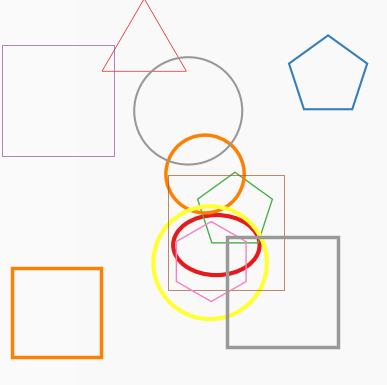[{"shape": "oval", "thickness": 3, "radius": 0.56, "center": [0.558, 0.363]}, {"shape": "triangle", "thickness": 0.5, "radius": 0.63, "center": [0.372, 0.878]}, {"shape": "pentagon", "thickness": 1.5, "radius": 0.53, "center": [0.847, 0.802]}, {"shape": "pentagon", "thickness": 1, "radius": 0.51, "center": [0.606, 0.451]}, {"shape": "square", "thickness": 0.5, "radius": 0.72, "center": [0.15, 0.739]}, {"shape": "circle", "thickness": 2.5, "radius": 0.51, "center": [0.529, 0.548]}, {"shape": "square", "thickness": 2.5, "radius": 0.58, "center": [0.146, 0.189]}, {"shape": "circle", "thickness": 3, "radius": 0.73, "center": [0.542, 0.318]}, {"shape": "square", "thickness": 0.5, "radius": 0.74, "center": [0.584, 0.396]}, {"shape": "hexagon", "thickness": 1, "radius": 0.52, "center": [0.545, 0.321]}, {"shape": "square", "thickness": 2.5, "radius": 0.71, "center": [0.728, 0.242]}, {"shape": "circle", "thickness": 1.5, "radius": 0.7, "center": [0.486, 0.712]}]